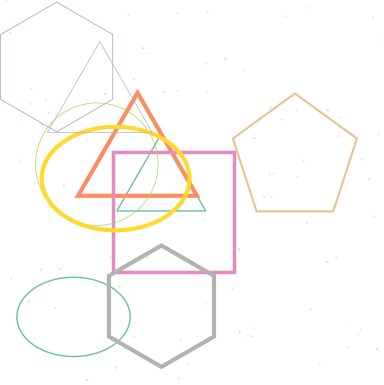[{"shape": "oval", "thickness": 1, "radius": 0.74, "center": [0.191, 0.177]}, {"shape": "triangle", "thickness": 1, "radius": 0.67, "center": [0.419, 0.519]}, {"shape": "triangle", "thickness": 3, "radius": 0.89, "center": [0.357, 0.581]}, {"shape": "hexagon", "thickness": 0.5, "radius": 0.84, "center": [0.147, 0.826]}, {"shape": "square", "thickness": 2.5, "radius": 0.78, "center": [0.451, 0.449]}, {"shape": "circle", "thickness": 0.5, "radius": 0.8, "center": [0.251, 0.574]}, {"shape": "oval", "thickness": 3, "radius": 0.96, "center": [0.3, 0.536]}, {"shape": "pentagon", "thickness": 1.5, "radius": 0.85, "center": [0.766, 0.588]}, {"shape": "hexagon", "thickness": 3, "radius": 0.79, "center": [0.419, 0.205]}, {"shape": "triangle", "thickness": 0.5, "radius": 0.79, "center": [0.259, 0.734]}]